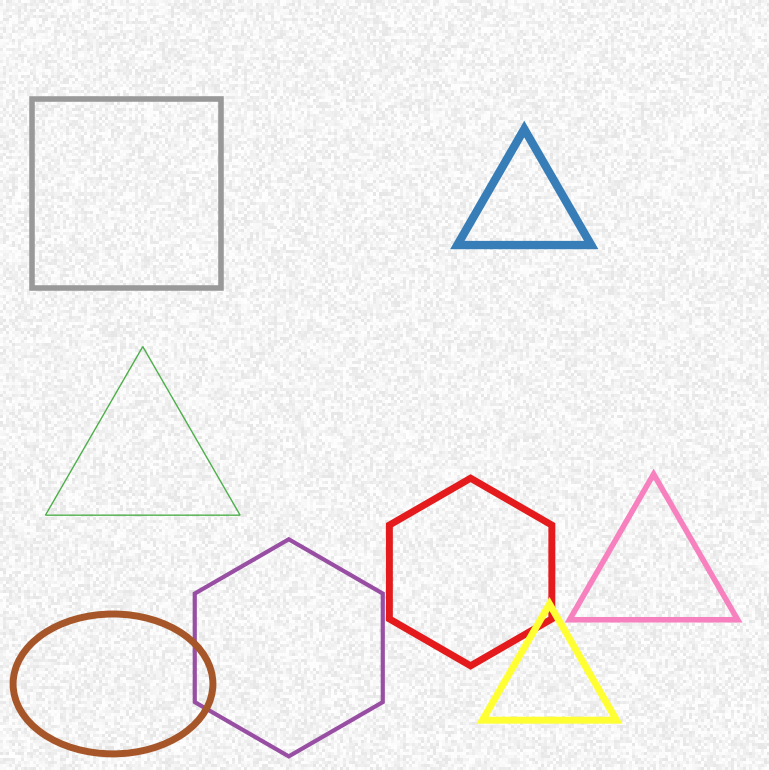[{"shape": "hexagon", "thickness": 2.5, "radius": 0.61, "center": [0.611, 0.257]}, {"shape": "triangle", "thickness": 3, "radius": 0.5, "center": [0.681, 0.732]}, {"shape": "triangle", "thickness": 0.5, "radius": 0.73, "center": [0.185, 0.404]}, {"shape": "hexagon", "thickness": 1.5, "radius": 0.7, "center": [0.375, 0.159]}, {"shape": "triangle", "thickness": 2.5, "radius": 0.5, "center": [0.714, 0.115]}, {"shape": "oval", "thickness": 2.5, "radius": 0.65, "center": [0.147, 0.112]}, {"shape": "triangle", "thickness": 2, "radius": 0.63, "center": [0.849, 0.258]}, {"shape": "square", "thickness": 2, "radius": 0.61, "center": [0.164, 0.749]}]